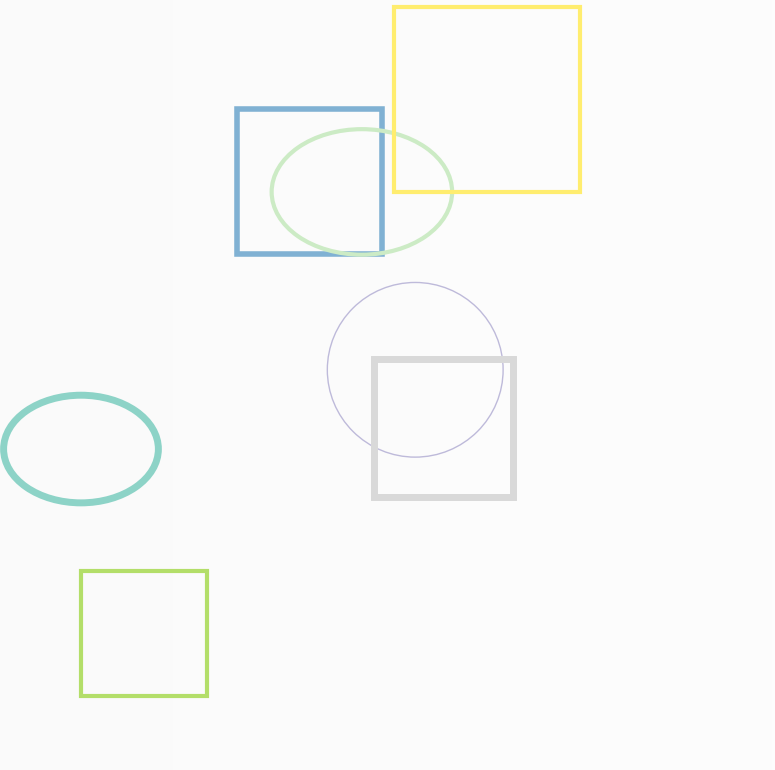[{"shape": "oval", "thickness": 2.5, "radius": 0.5, "center": [0.105, 0.417]}, {"shape": "circle", "thickness": 0.5, "radius": 0.57, "center": [0.536, 0.52]}, {"shape": "square", "thickness": 2, "radius": 0.47, "center": [0.4, 0.764]}, {"shape": "square", "thickness": 1.5, "radius": 0.41, "center": [0.186, 0.178]}, {"shape": "square", "thickness": 2.5, "radius": 0.45, "center": [0.572, 0.444]}, {"shape": "oval", "thickness": 1.5, "radius": 0.58, "center": [0.467, 0.751]}, {"shape": "square", "thickness": 1.5, "radius": 0.6, "center": [0.629, 0.871]}]